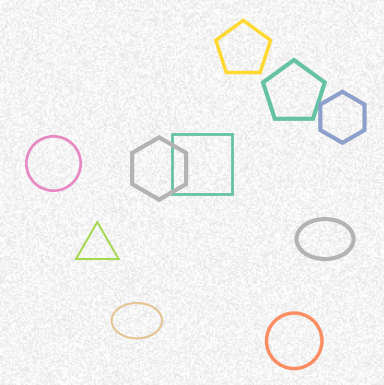[{"shape": "square", "thickness": 2, "radius": 0.39, "center": [0.524, 0.573]}, {"shape": "pentagon", "thickness": 3, "radius": 0.42, "center": [0.763, 0.76]}, {"shape": "circle", "thickness": 2.5, "radius": 0.36, "center": [0.764, 0.115]}, {"shape": "hexagon", "thickness": 3, "radius": 0.33, "center": [0.889, 0.695]}, {"shape": "circle", "thickness": 2, "radius": 0.35, "center": [0.139, 0.575]}, {"shape": "triangle", "thickness": 1.5, "radius": 0.32, "center": [0.253, 0.359]}, {"shape": "pentagon", "thickness": 2.5, "radius": 0.37, "center": [0.632, 0.872]}, {"shape": "oval", "thickness": 1.5, "radius": 0.33, "center": [0.355, 0.167]}, {"shape": "hexagon", "thickness": 3, "radius": 0.4, "center": [0.413, 0.562]}, {"shape": "oval", "thickness": 3, "radius": 0.37, "center": [0.844, 0.379]}]